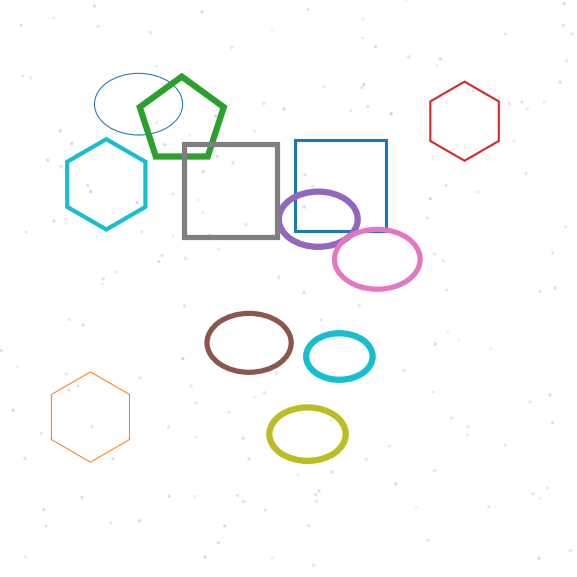[{"shape": "oval", "thickness": 0.5, "radius": 0.38, "center": [0.24, 0.819]}, {"shape": "square", "thickness": 1.5, "radius": 0.39, "center": [0.589, 0.679]}, {"shape": "hexagon", "thickness": 0.5, "radius": 0.39, "center": [0.157, 0.277]}, {"shape": "pentagon", "thickness": 3, "radius": 0.38, "center": [0.315, 0.79]}, {"shape": "hexagon", "thickness": 1, "radius": 0.34, "center": [0.804, 0.789]}, {"shape": "oval", "thickness": 3, "radius": 0.34, "center": [0.551, 0.62]}, {"shape": "oval", "thickness": 2.5, "radius": 0.36, "center": [0.431, 0.405]}, {"shape": "oval", "thickness": 2.5, "radius": 0.37, "center": [0.653, 0.55]}, {"shape": "square", "thickness": 2.5, "radius": 0.41, "center": [0.399, 0.669]}, {"shape": "oval", "thickness": 3, "radius": 0.33, "center": [0.533, 0.247]}, {"shape": "hexagon", "thickness": 2, "radius": 0.39, "center": [0.184, 0.68]}, {"shape": "oval", "thickness": 3, "radius": 0.29, "center": [0.588, 0.382]}]